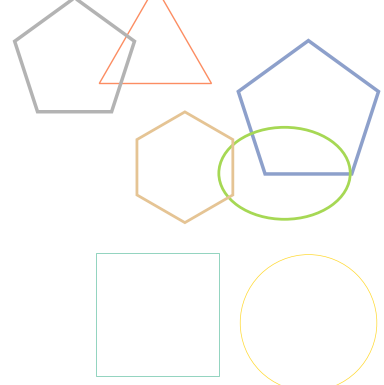[{"shape": "square", "thickness": 0.5, "radius": 0.8, "center": [0.41, 0.183]}, {"shape": "triangle", "thickness": 1, "radius": 0.84, "center": [0.404, 0.867]}, {"shape": "pentagon", "thickness": 2.5, "radius": 0.96, "center": [0.801, 0.703]}, {"shape": "oval", "thickness": 2, "radius": 0.85, "center": [0.739, 0.55]}, {"shape": "circle", "thickness": 0.5, "radius": 0.89, "center": [0.801, 0.161]}, {"shape": "hexagon", "thickness": 2, "radius": 0.72, "center": [0.48, 0.566]}, {"shape": "pentagon", "thickness": 2.5, "radius": 0.82, "center": [0.194, 0.842]}]